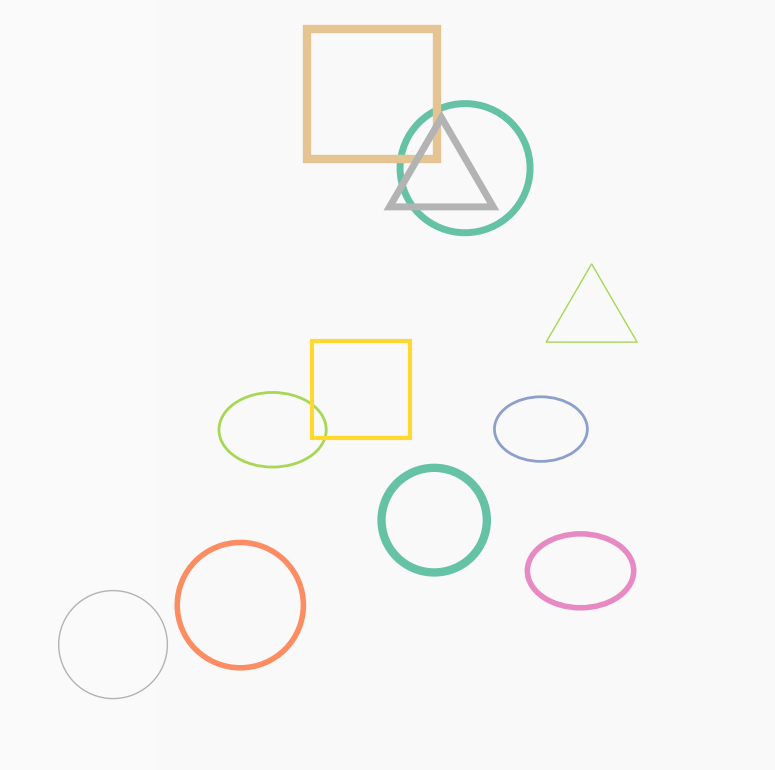[{"shape": "circle", "thickness": 2.5, "radius": 0.42, "center": [0.6, 0.782]}, {"shape": "circle", "thickness": 3, "radius": 0.34, "center": [0.56, 0.324]}, {"shape": "circle", "thickness": 2, "radius": 0.41, "center": [0.31, 0.214]}, {"shape": "oval", "thickness": 1, "radius": 0.3, "center": [0.698, 0.443]}, {"shape": "oval", "thickness": 2, "radius": 0.34, "center": [0.749, 0.259]}, {"shape": "oval", "thickness": 1, "radius": 0.35, "center": [0.352, 0.442]}, {"shape": "triangle", "thickness": 0.5, "radius": 0.34, "center": [0.763, 0.59]}, {"shape": "square", "thickness": 1.5, "radius": 0.32, "center": [0.466, 0.494]}, {"shape": "square", "thickness": 3, "radius": 0.42, "center": [0.479, 0.878]}, {"shape": "triangle", "thickness": 2.5, "radius": 0.39, "center": [0.57, 0.77]}, {"shape": "circle", "thickness": 0.5, "radius": 0.35, "center": [0.146, 0.163]}]